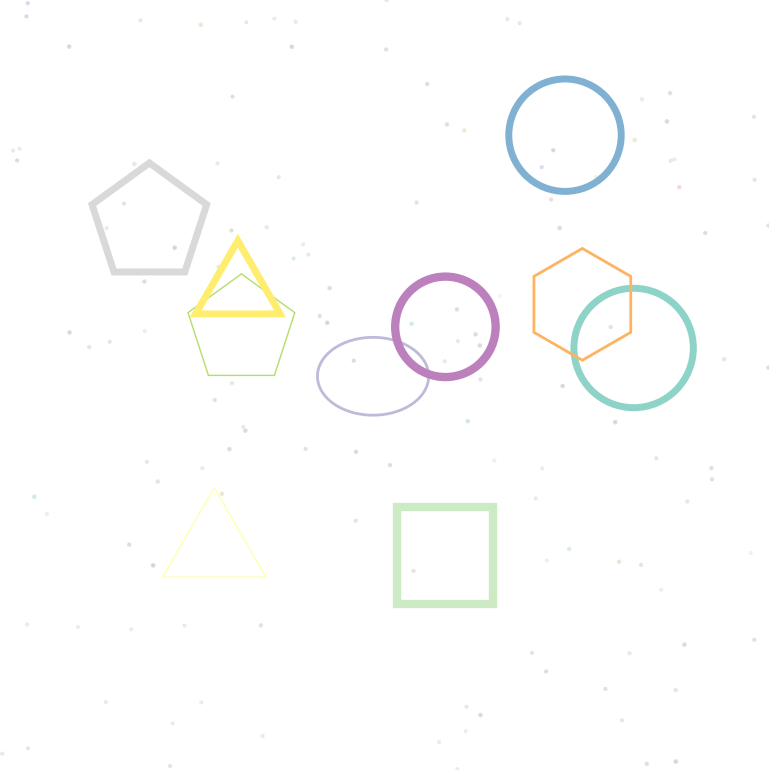[{"shape": "circle", "thickness": 2.5, "radius": 0.39, "center": [0.823, 0.548]}, {"shape": "triangle", "thickness": 0.5, "radius": 0.39, "center": [0.278, 0.289]}, {"shape": "oval", "thickness": 1, "radius": 0.36, "center": [0.484, 0.511]}, {"shape": "circle", "thickness": 2.5, "radius": 0.37, "center": [0.734, 0.824]}, {"shape": "hexagon", "thickness": 1, "radius": 0.36, "center": [0.756, 0.605]}, {"shape": "pentagon", "thickness": 0.5, "radius": 0.36, "center": [0.314, 0.571]}, {"shape": "pentagon", "thickness": 2.5, "radius": 0.39, "center": [0.194, 0.71]}, {"shape": "circle", "thickness": 3, "radius": 0.33, "center": [0.578, 0.576]}, {"shape": "square", "thickness": 3, "radius": 0.31, "center": [0.578, 0.279]}, {"shape": "triangle", "thickness": 2.5, "radius": 0.32, "center": [0.309, 0.624]}]